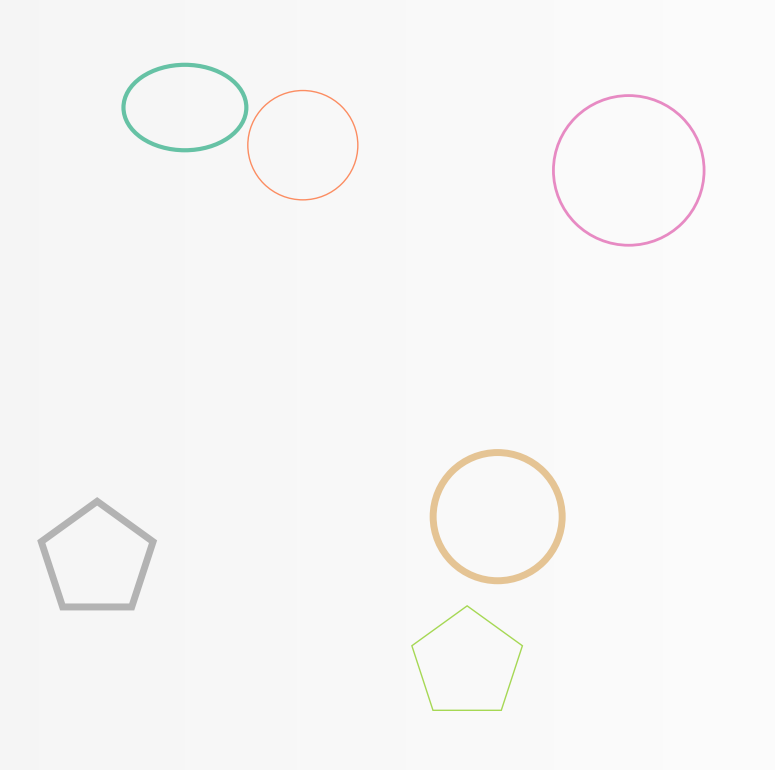[{"shape": "oval", "thickness": 1.5, "radius": 0.4, "center": [0.239, 0.86]}, {"shape": "circle", "thickness": 0.5, "radius": 0.35, "center": [0.391, 0.811]}, {"shape": "circle", "thickness": 1, "radius": 0.49, "center": [0.811, 0.779]}, {"shape": "pentagon", "thickness": 0.5, "radius": 0.37, "center": [0.603, 0.138]}, {"shape": "circle", "thickness": 2.5, "radius": 0.42, "center": [0.642, 0.329]}, {"shape": "pentagon", "thickness": 2.5, "radius": 0.38, "center": [0.125, 0.273]}]